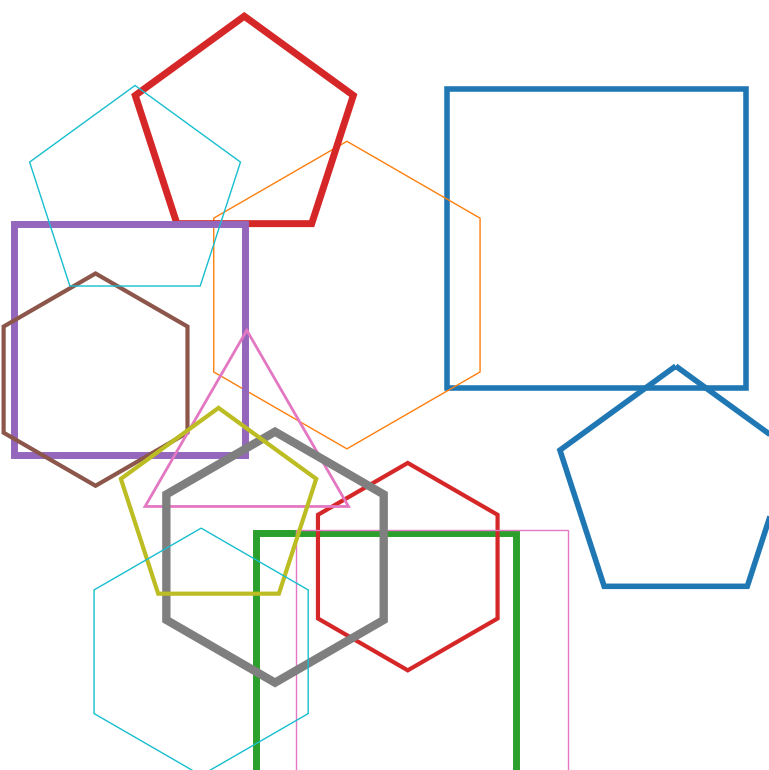[{"shape": "pentagon", "thickness": 2, "radius": 0.79, "center": [0.878, 0.366]}, {"shape": "square", "thickness": 2, "radius": 0.97, "center": [0.774, 0.691]}, {"shape": "hexagon", "thickness": 0.5, "radius": 1.0, "center": [0.451, 0.617]}, {"shape": "square", "thickness": 2.5, "radius": 0.84, "center": [0.501, 0.14]}, {"shape": "hexagon", "thickness": 1.5, "radius": 0.67, "center": [0.53, 0.264]}, {"shape": "pentagon", "thickness": 2.5, "radius": 0.74, "center": [0.317, 0.83]}, {"shape": "square", "thickness": 2.5, "radius": 0.75, "center": [0.168, 0.559]}, {"shape": "hexagon", "thickness": 1.5, "radius": 0.69, "center": [0.124, 0.507]}, {"shape": "square", "thickness": 0.5, "radius": 0.88, "center": [0.561, 0.136]}, {"shape": "triangle", "thickness": 1, "radius": 0.76, "center": [0.321, 0.419]}, {"shape": "hexagon", "thickness": 3, "radius": 0.81, "center": [0.357, 0.276]}, {"shape": "pentagon", "thickness": 1.5, "radius": 0.67, "center": [0.284, 0.337]}, {"shape": "pentagon", "thickness": 0.5, "radius": 0.72, "center": [0.175, 0.745]}, {"shape": "hexagon", "thickness": 0.5, "radius": 0.8, "center": [0.261, 0.154]}]